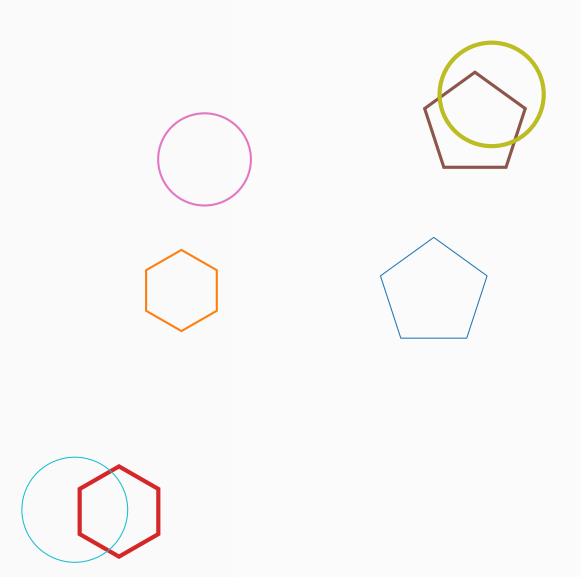[{"shape": "pentagon", "thickness": 0.5, "radius": 0.48, "center": [0.746, 0.492]}, {"shape": "hexagon", "thickness": 1, "radius": 0.35, "center": [0.312, 0.496]}, {"shape": "hexagon", "thickness": 2, "radius": 0.39, "center": [0.205, 0.113]}, {"shape": "pentagon", "thickness": 1.5, "radius": 0.45, "center": [0.817, 0.783]}, {"shape": "circle", "thickness": 1, "radius": 0.4, "center": [0.352, 0.723]}, {"shape": "circle", "thickness": 2, "radius": 0.45, "center": [0.846, 0.836]}, {"shape": "circle", "thickness": 0.5, "radius": 0.46, "center": [0.129, 0.116]}]